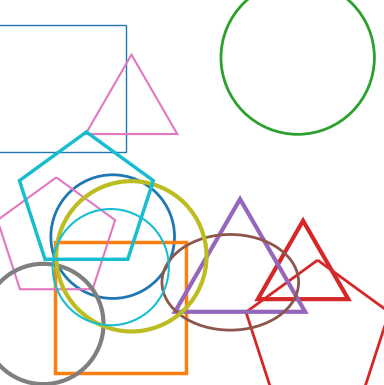[{"shape": "square", "thickness": 1, "radius": 0.83, "center": [0.161, 0.77]}, {"shape": "circle", "thickness": 2, "radius": 0.8, "center": [0.293, 0.385]}, {"shape": "square", "thickness": 2.5, "radius": 0.85, "center": [0.314, 0.202]}, {"shape": "circle", "thickness": 2, "radius": 1.0, "center": [0.773, 0.85]}, {"shape": "pentagon", "thickness": 2, "radius": 0.98, "center": [0.825, 0.129]}, {"shape": "triangle", "thickness": 3, "radius": 0.68, "center": [0.787, 0.291]}, {"shape": "triangle", "thickness": 3, "radius": 0.98, "center": [0.624, 0.288]}, {"shape": "oval", "thickness": 2, "radius": 0.89, "center": [0.598, 0.267]}, {"shape": "triangle", "thickness": 1.5, "radius": 0.69, "center": [0.341, 0.721]}, {"shape": "pentagon", "thickness": 1.5, "radius": 0.8, "center": [0.146, 0.379]}, {"shape": "circle", "thickness": 3, "radius": 0.78, "center": [0.113, 0.159]}, {"shape": "circle", "thickness": 3, "radius": 0.98, "center": [0.341, 0.334]}, {"shape": "circle", "thickness": 1.5, "radius": 0.75, "center": [0.288, 0.306]}, {"shape": "pentagon", "thickness": 2.5, "radius": 0.91, "center": [0.224, 0.474]}]